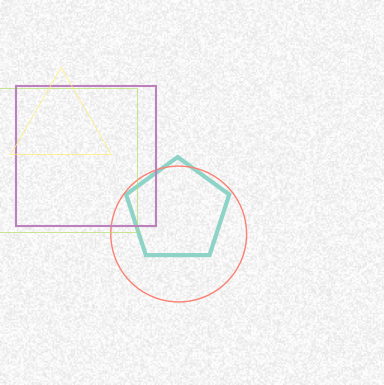[{"shape": "pentagon", "thickness": 3, "radius": 0.7, "center": [0.462, 0.451]}, {"shape": "circle", "thickness": 1, "radius": 0.88, "center": [0.464, 0.392]}, {"shape": "square", "thickness": 0.5, "radius": 0.93, "center": [0.169, 0.585]}, {"shape": "square", "thickness": 1.5, "radius": 0.91, "center": [0.224, 0.594]}, {"shape": "triangle", "thickness": 0.5, "radius": 0.75, "center": [0.159, 0.674]}]